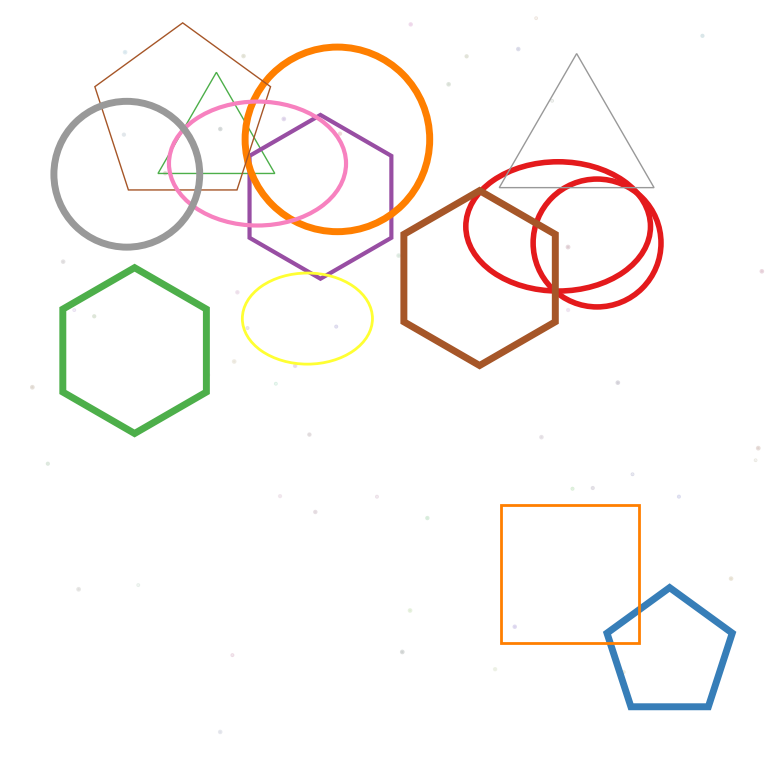[{"shape": "oval", "thickness": 2, "radius": 0.6, "center": [0.725, 0.706]}, {"shape": "circle", "thickness": 2, "radius": 0.42, "center": [0.775, 0.684]}, {"shape": "pentagon", "thickness": 2.5, "radius": 0.43, "center": [0.87, 0.151]}, {"shape": "hexagon", "thickness": 2.5, "radius": 0.54, "center": [0.175, 0.545]}, {"shape": "triangle", "thickness": 0.5, "radius": 0.44, "center": [0.281, 0.819]}, {"shape": "hexagon", "thickness": 1.5, "radius": 0.53, "center": [0.416, 0.744]}, {"shape": "circle", "thickness": 2.5, "radius": 0.6, "center": [0.438, 0.819]}, {"shape": "square", "thickness": 1, "radius": 0.45, "center": [0.741, 0.255]}, {"shape": "oval", "thickness": 1, "radius": 0.42, "center": [0.399, 0.586]}, {"shape": "hexagon", "thickness": 2.5, "radius": 0.57, "center": [0.623, 0.639]}, {"shape": "pentagon", "thickness": 0.5, "radius": 0.6, "center": [0.237, 0.85]}, {"shape": "oval", "thickness": 1.5, "radius": 0.57, "center": [0.334, 0.788]}, {"shape": "triangle", "thickness": 0.5, "radius": 0.58, "center": [0.749, 0.814]}, {"shape": "circle", "thickness": 2.5, "radius": 0.47, "center": [0.165, 0.774]}]